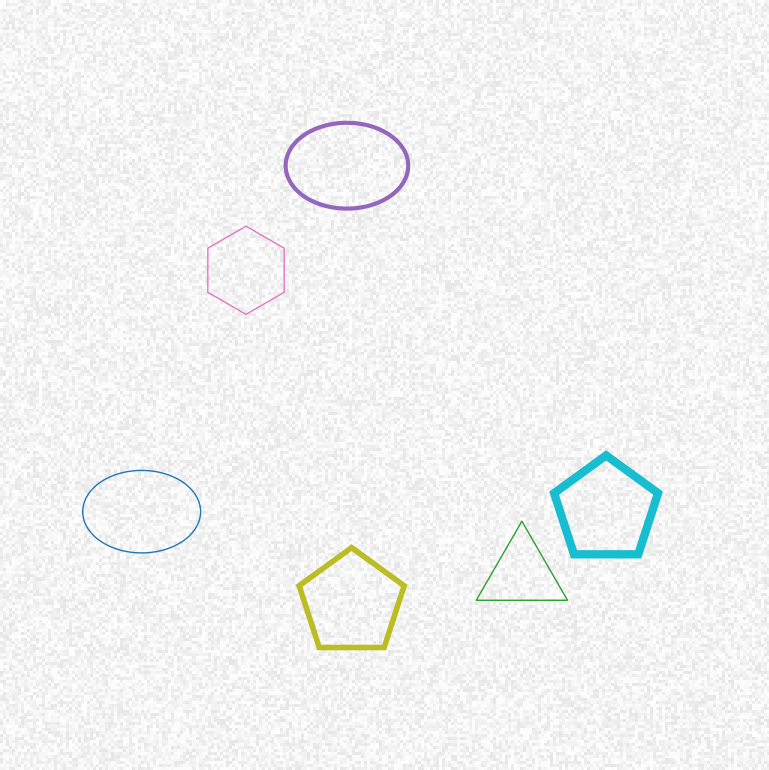[{"shape": "oval", "thickness": 0.5, "radius": 0.38, "center": [0.184, 0.335]}, {"shape": "triangle", "thickness": 0.5, "radius": 0.34, "center": [0.678, 0.255]}, {"shape": "oval", "thickness": 1.5, "radius": 0.4, "center": [0.451, 0.785]}, {"shape": "hexagon", "thickness": 0.5, "radius": 0.29, "center": [0.319, 0.649]}, {"shape": "pentagon", "thickness": 2, "radius": 0.36, "center": [0.457, 0.217]}, {"shape": "pentagon", "thickness": 3, "radius": 0.36, "center": [0.787, 0.338]}]